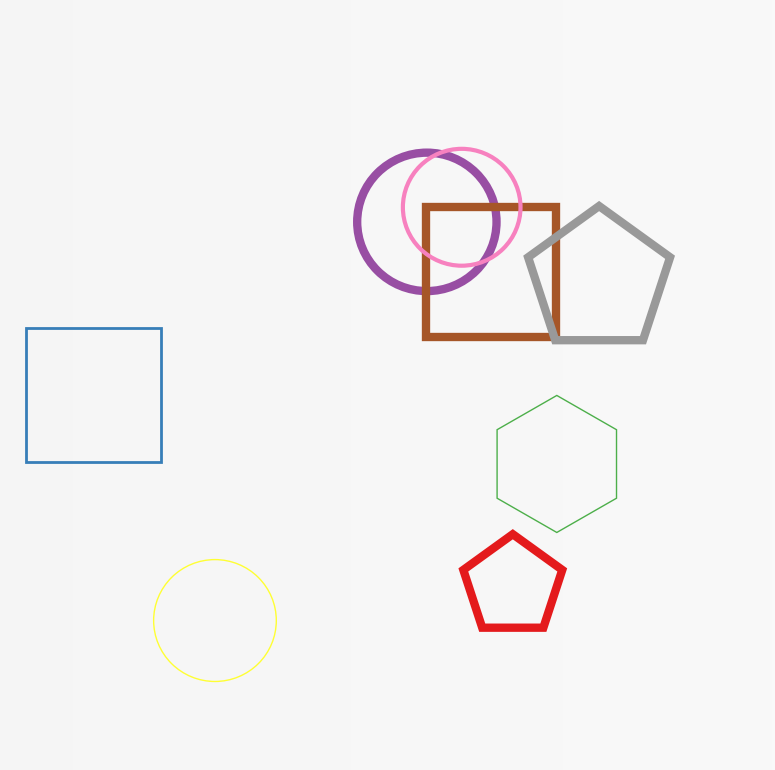[{"shape": "pentagon", "thickness": 3, "radius": 0.34, "center": [0.662, 0.239]}, {"shape": "square", "thickness": 1, "radius": 0.44, "center": [0.121, 0.487]}, {"shape": "hexagon", "thickness": 0.5, "radius": 0.44, "center": [0.718, 0.397]}, {"shape": "circle", "thickness": 3, "radius": 0.45, "center": [0.551, 0.712]}, {"shape": "circle", "thickness": 0.5, "radius": 0.4, "center": [0.277, 0.194]}, {"shape": "square", "thickness": 3, "radius": 0.42, "center": [0.634, 0.647]}, {"shape": "circle", "thickness": 1.5, "radius": 0.38, "center": [0.596, 0.731]}, {"shape": "pentagon", "thickness": 3, "radius": 0.48, "center": [0.773, 0.636]}]